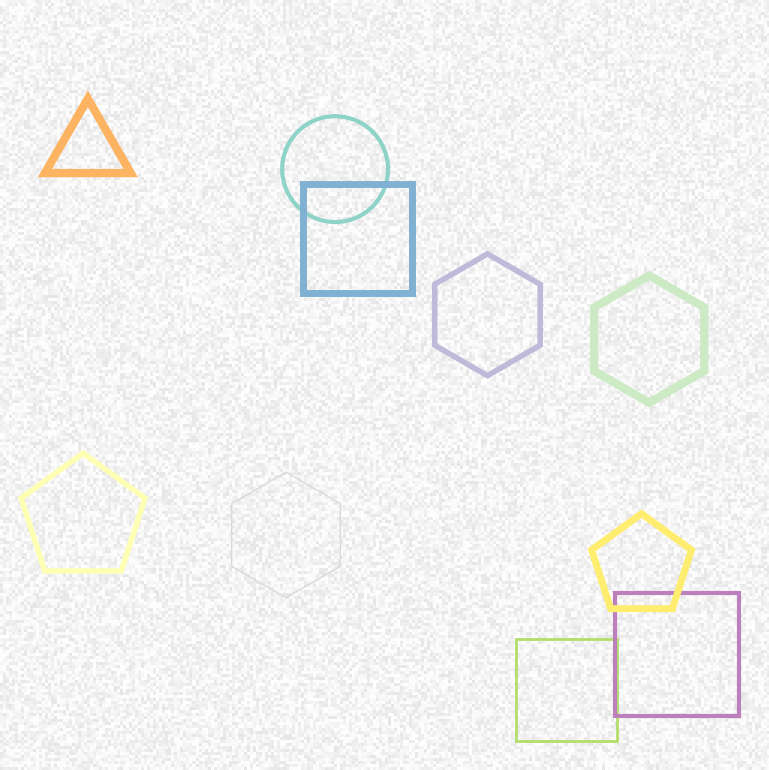[{"shape": "circle", "thickness": 1.5, "radius": 0.34, "center": [0.435, 0.78]}, {"shape": "pentagon", "thickness": 2, "radius": 0.42, "center": [0.108, 0.327]}, {"shape": "hexagon", "thickness": 2, "radius": 0.4, "center": [0.633, 0.591]}, {"shape": "square", "thickness": 2.5, "radius": 0.35, "center": [0.464, 0.69]}, {"shape": "triangle", "thickness": 3, "radius": 0.32, "center": [0.114, 0.807]}, {"shape": "square", "thickness": 1, "radius": 0.33, "center": [0.736, 0.104]}, {"shape": "hexagon", "thickness": 0.5, "radius": 0.41, "center": [0.371, 0.305]}, {"shape": "square", "thickness": 1.5, "radius": 0.4, "center": [0.879, 0.15]}, {"shape": "hexagon", "thickness": 3, "radius": 0.41, "center": [0.843, 0.56]}, {"shape": "pentagon", "thickness": 2.5, "radius": 0.34, "center": [0.833, 0.265]}]